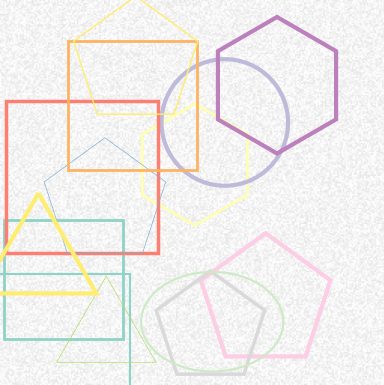[{"shape": "square", "thickness": 2, "radius": 0.78, "center": [0.165, 0.274]}, {"shape": "square", "thickness": 1.5, "radius": 0.91, "center": [0.155, 0.105]}, {"shape": "hexagon", "thickness": 2, "radius": 0.79, "center": [0.506, 0.572]}, {"shape": "circle", "thickness": 3, "radius": 0.82, "center": [0.584, 0.682]}, {"shape": "square", "thickness": 2.5, "radius": 0.99, "center": [0.213, 0.54]}, {"shape": "pentagon", "thickness": 0.5, "radius": 0.83, "center": [0.273, 0.476]}, {"shape": "square", "thickness": 2, "radius": 0.84, "center": [0.345, 0.726]}, {"shape": "triangle", "thickness": 0.5, "radius": 0.75, "center": [0.276, 0.133]}, {"shape": "pentagon", "thickness": 3, "radius": 0.88, "center": [0.69, 0.217]}, {"shape": "pentagon", "thickness": 2.5, "radius": 0.74, "center": [0.547, 0.148]}, {"shape": "hexagon", "thickness": 3, "radius": 0.89, "center": [0.719, 0.779]}, {"shape": "oval", "thickness": 1.5, "radius": 0.92, "center": [0.551, 0.164]}, {"shape": "pentagon", "thickness": 1, "radius": 0.85, "center": [0.352, 0.841]}, {"shape": "triangle", "thickness": 3, "radius": 0.87, "center": [0.1, 0.325]}]